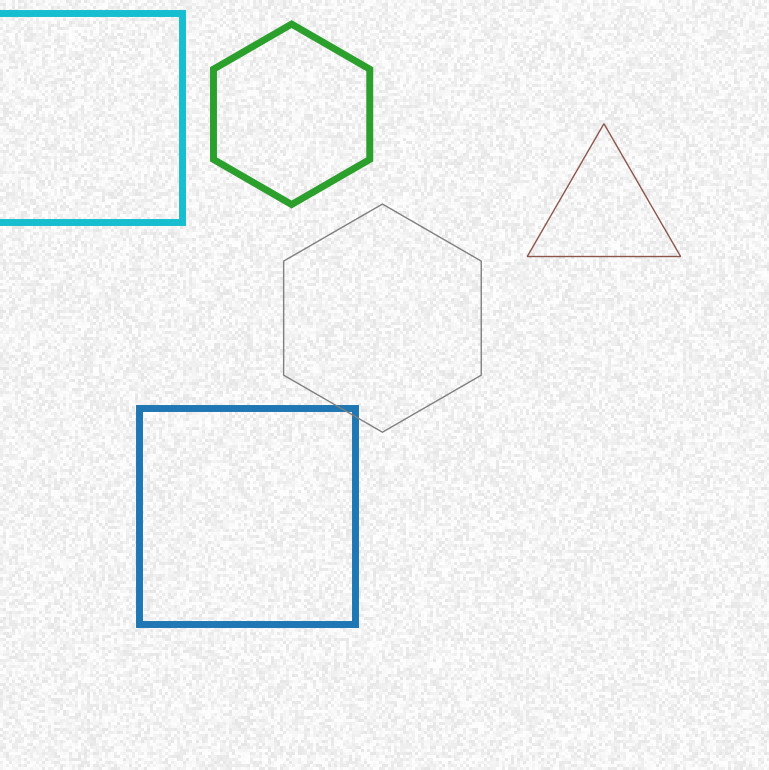[{"shape": "square", "thickness": 2.5, "radius": 0.7, "center": [0.321, 0.33]}, {"shape": "hexagon", "thickness": 2.5, "radius": 0.59, "center": [0.379, 0.852]}, {"shape": "triangle", "thickness": 0.5, "radius": 0.58, "center": [0.784, 0.724]}, {"shape": "hexagon", "thickness": 0.5, "radius": 0.74, "center": [0.497, 0.587]}, {"shape": "square", "thickness": 2.5, "radius": 0.68, "center": [0.101, 0.847]}]